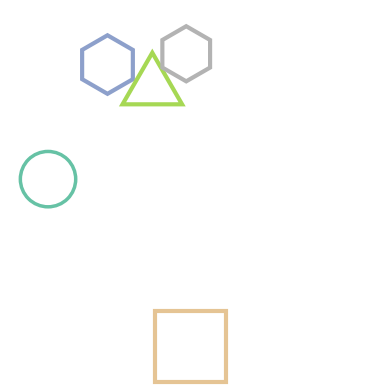[{"shape": "circle", "thickness": 2.5, "radius": 0.36, "center": [0.125, 0.535]}, {"shape": "hexagon", "thickness": 3, "radius": 0.38, "center": [0.279, 0.832]}, {"shape": "triangle", "thickness": 3, "radius": 0.45, "center": [0.396, 0.774]}, {"shape": "square", "thickness": 3, "radius": 0.46, "center": [0.495, 0.1]}, {"shape": "hexagon", "thickness": 3, "radius": 0.36, "center": [0.484, 0.86]}]